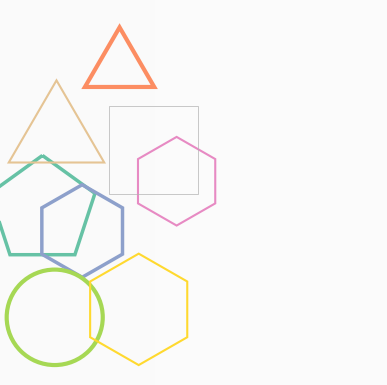[{"shape": "pentagon", "thickness": 2.5, "radius": 0.71, "center": [0.11, 0.454]}, {"shape": "triangle", "thickness": 3, "radius": 0.52, "center": [0.309, 0.826]}, {"shape": "hexagon", "thickness": 2.5, "radius": 0.6, "center": [0.212, 0.4]}, {"shape": "hexagon", "thickness": 1.5, "radius": 0.58, "center": [0.456, 0.529]}, {"shape": "circle", "thickness": 3, "radius": 0.62, "center": [0.141, 0.176]}, {"shape": "hexagon", "thickness": 1.5, "radius": 0.72, "center": [0.358, 0.196]}, {"shape": "triangle", "thickness": 1.5, "radius": 0.71, "center": [0.146, 0.649]}, {"shape": "square", "thickness": 0.5, "radius": 0.57, "center": [0.397, 0.61]}]